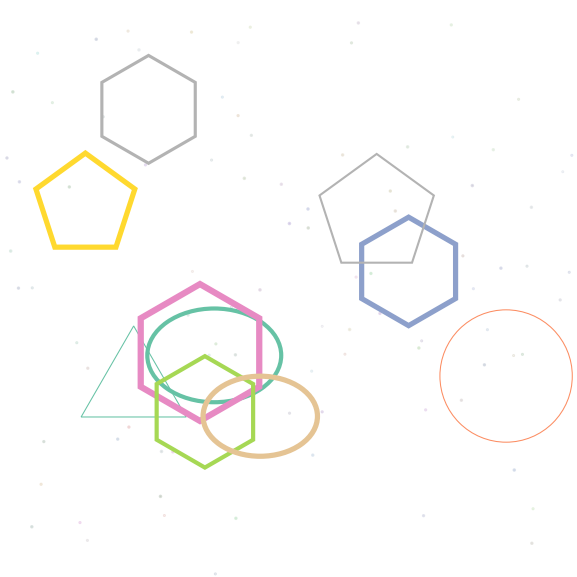[{"shape": "oval", "thickness": 2, "radius": 0.58, "center": [0.371, 0.384]}, {"shape": "triangle", "thickness": 0.5, "radius": 0.53, "center": [0.231, 0.33]}, {"shape": "circle", "thickness": 0.5, "radius": 0.57, "center": [0.876, 0.348]}, {"shape": "hexagon", "thickness": 2.5, "radius": 0.47, "center": [0.708, 0.529]}, {"shape": "hexagon", "thickness": 3, "radius": 0.59, "center": [0.346, 0.389]}, {"shape": "hexagon", "thickness": 2, "radius": 0.48, "center": [0.355, 0.286]}, {"shape": "pentagon", "thickness": 2.5, "radius": 0.45, "center": [0.148, 0.644]}, {"shape": "oval", "thickness": 2.5, "radius": 0.5, "center": [0.451, 0.278]}, {"shape": "hexagon", "thickness": 1.5, "radius": 0.47, "center": [0.257, 0.81]}, {"shape": "pentagon", "thickness": 1, "radius": 0.52, "center": [0.652, 0.628]}]